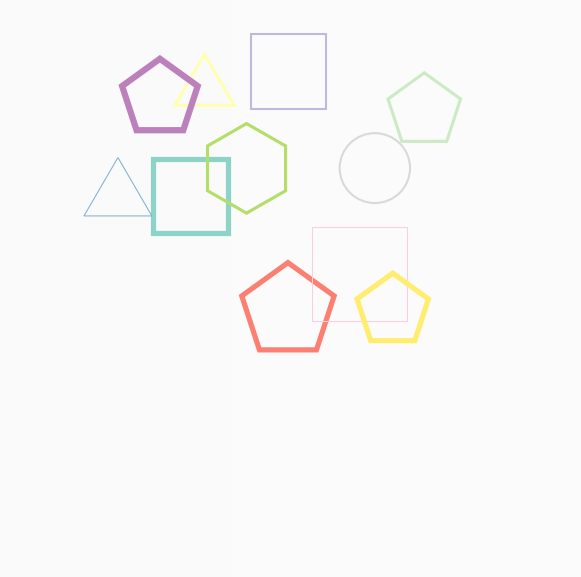[{"shape": "square", "thickness": 2.5, "radius": 0.32, "center": [0.328, 0.659]}, {"shape": "triangle", "thickness": 1.5, "radius": 0.29, "center": [0.352, 0.846]}, {"shape": "square", "thickness": 1, "radius": 0.32, "center": [0.496, 0.875]}, {"shape": "pentagon", "thickness": 2.5, "radius": 0.42, "center": [0.495, 0.461]}, {"shape": "triangle", "thickness": 0.5, "radius": 0.34, "center": [0.203, 0.659]}, {"shape": "hexagon", "thickness": 1.5, "radius": 0.39, "center": [0.424, 0.708]}, {"shape": "square", "thickness": 0.5, "radius": 0.41, "center": [0.618, 0.524]}, {"shape": "circle", "thickness": 1, "radius": 0.3, "center": [0.645, 0.708]}, {"shape": "pentagon", "thickness": 3, "radius": 0.34, "center": [0.275, 0.829]}, {"shape": "pentagon", "thickness": 1.5, "radius": 0.33, "center": [0.73, 0.807]}, {"shape": "pentagon", "thickness": 2.5, "radius": 0.32, "center": [0.676, 0.461]}]